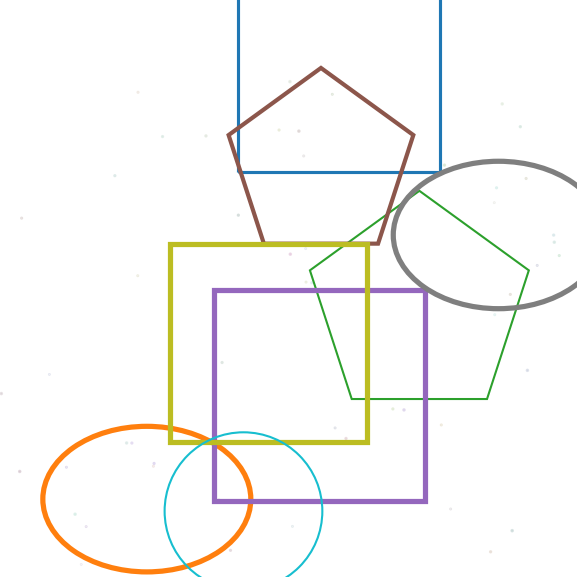[{"shape": "square", "thickness": 1.5, "radius": 0.87, "center": [0.587, 0.876]}, {"shape": "oval", "thickness": 2.5, "radius": 0.9, "center": [0.254, 0.135]}, {"shape": "pentagon", "thickness": 1, "radius": 1.0, "center": [0.726, 0.469]}, {"shape": "square", "thickness": 2.5, "radius": 0.91, "center": [0.553, 0.315]}, {"shape": "pentagon", "thickness": 2, "radius": 0.84, "center": [0.556, 0.713]}, {"shape": "oval", "thickness": 2.5, "radius": 0.91, "center": [0.863, 0.592]}, {"shape": "square", "thickness": 2.5, "radius": 0.85, "center": [0.465, 0.405]}, {"shape": "circle", "thickness": 1, "radius": 0.68, "center": [0.422, 0.114]}]